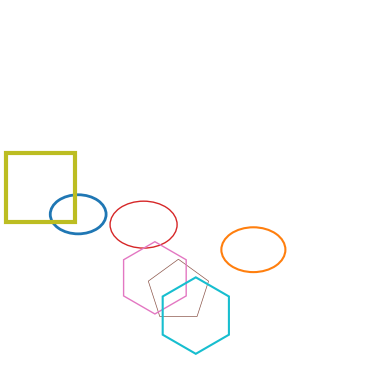[{"shape": "oval", "thickness": 2, "radius": 0.36, "center": [0.203, 0.443]}, {"shape": "oval", "thickness": 1.5, "radius": 0.42, "center": [0.658, 0.351]}, {"shape": "oval", "thickness": 1, "radius": 0.44, "center": [0.373, 0.417]}, {"shape": "pentagon", "thickness": 0.5, "radius": 0.41, "center": [0.463, 0.244]}, {"shape": "hexagon", "thickness": 1, "radius": 0.47, "center": [0.402, 0.278]}, {"shape": "square", "thickness": 3, "radius": 0.44, "center": [0.106, 0.513]}, {"shape": "hexagon", "thickness": 1.5, "radius": 0.5, "center": [0.509, 0.18]}]